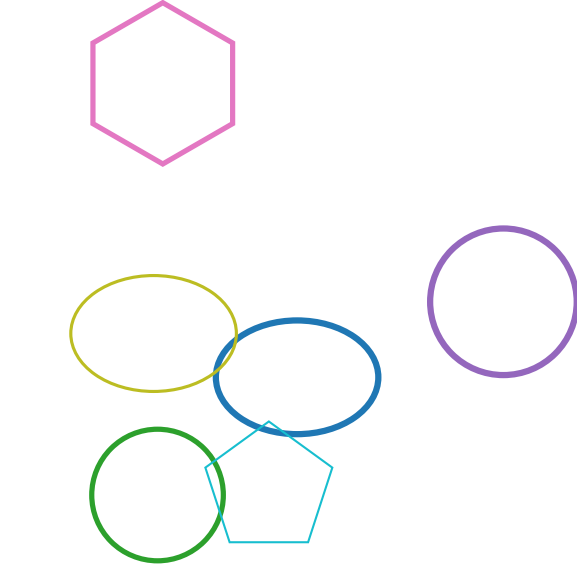[{"shape": "oval", "thickness": 3, "radius": 0.7, "center": [0.514, 0.346]}, {"shape": "circle", "thickness": 2.5, "radius": 0.57, "center": [0.273, 0.142]}, {"shape": "circle", "thickness": 3, "radius": 0.63, "center": [0.872, 0.477]}, {"shape": "hexagon", "thickness": 2.5, "radius": 0.7, "center": [0.282, 0.855]}, {"shape": "oval", "thickness": 1.5, "radius": 0.72, "center": [0.266, 0.422]}, {"shape": "pentagon", "thickness": 1, "radius": 0.58, "center": [0.466, 0.154]}]